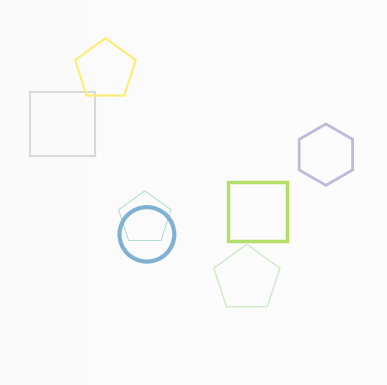[{"shape": "pentagon", "thickness": 0.5, "radius": 0.36, "center": [0.374, 0.433]}, {"shape": "hexagon", "thickness": 2, "radius": 0.4, "center": [0.841, 0.598]}, {"shape": "circle", "thickness": 3, "radius": 0.35, "center": [0.379, 0.391]}, {"shape": "square", "thickness": 2.5, "radius": 0.38, "center": [0.663, 0.451]}, {"shape": "square", "thickness": 1.5, "radius": 0.42, "center": [0.162, 0.678]}, {"shape": "pentagon", "thickness": 1, "radius": 0.45, "center": [0.637, 0.276]}, {"shape": "pentagon", "thickness": 1.5, "radius": 0.41, "center": [0.272, 0.818]}]